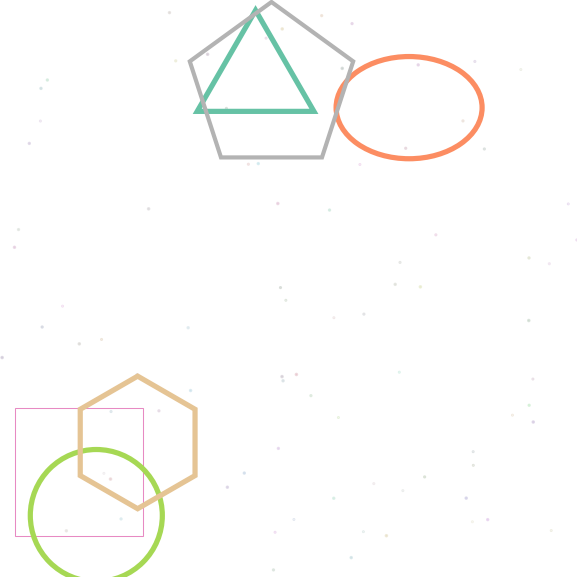[{"shape": "triangle", "thickness": 2.5, "radius": 0.58, "center": [0.443, 0.865]}, {"shape": "oval", "thickness": 2.5, "radius": 0.63, "center": [0.708, 0.813]}, {"shape": "square", "thickness": 0.5, "radius": 0.55, "center": [0.138, 0.181]}, {"shape": "circle", "thickness": 2.5, "radius": 0.57, "center": [0.167, 0.106]}, {"shape": "hexagon", "thickness": 2.5, "radius": 0.57, "center": [0.238, 0.233]}, {"shape": "pentagon", "thickness": 2, "radius": 0.74, "center": [0.47, 0.847]}]